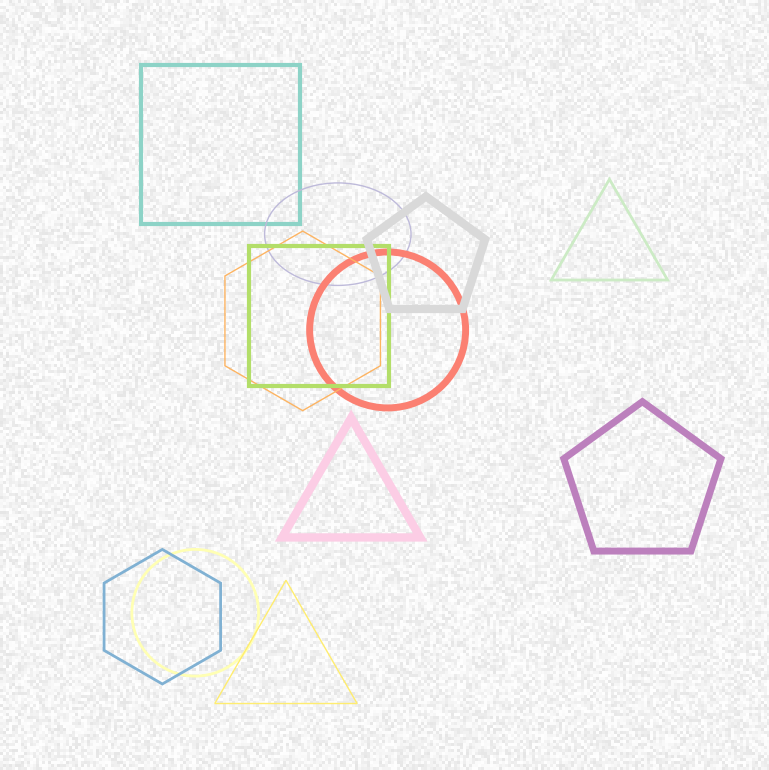[{"shape": "square", "thickness": 1.5, "radius": 0.52, "center": [0.287, 0.812]}, {"shape": "circle", "thickness": 1, "radius": 0.41, "center": [0.254, 0.204]}, {"shape": "oval", "thickness": 0.5, "radius": 0.48, "center": [0.439, 0.696]}, {"shape": "circle", "thickness": 2.5, "radius": 0.51, "center": [0.503, 0.571]}, {"shape": "hexagon", "thickness": 1, "radius": 0.44, "center": [0.211, 0.199]}, {"shape": "hexagon", "thickness": 0.5, "radius": 0.58, "center": [0.393, 0.583]}, {"shape": "square", "thickness": 1.5, "radius": 0.45, "center": [0.415, 0.589]}, {"shape": "triangle", "thickness": 3, "radius": 0.52, "center": [0.456, 0.354]}, {"shape": "pentagon", "thickness": 3, "radius": 0.4, "center": [0.553, 0.664]}, {"shape": "pentagon", "thickness": 2.5, "radius": 0.54, "center": [0.834, 0.371]}, {"shape": "triangle", "thickness": 1, "radius": 0.44, "center": [0.791, 0.68]}, {"shape": "triangle", "thickness": 0.5, "radius": 0.53, "center": [0.371, 0.14]}]